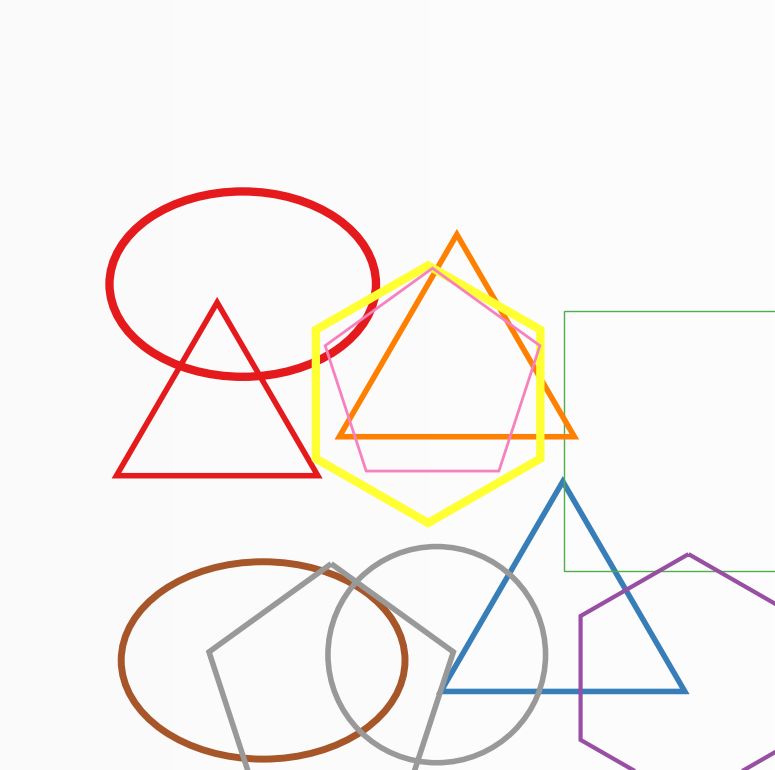[{"shape": "oval", "thickness": 3, "radius": 0.86, "center": [0.313, 0.631]}, {"shape": "triangle", "thickness": 2, "radius": 0.75, "center": [0.28, 0.457]}, {"shape": "triangle", "thickness": 2, "radius": 0.91, "center": [0.726, 0.193]}, {"shape": "square", "thickness": 0.5, "radius": 0.84, "center": [0.897, 0.428]}, {"shape": "hexagon", "thickness": 1.5, "radius": 0.8, "center": [0.888, 0.12]}, {"shape": "triangle", "thickness": 2, "radius": 0.88, "center": [0.589, 0.52]}, {"shape": "hexagon", "thickness": 3, "radius": 0.84, "center": [0.552, 0.488]}, {"shape": "oval", "thickness": 2.5, "radius": 0.92, "center": [0.339, 0.142]}, {"shape": "pentagon", "thickness": 1, "radius": 0.73, "center": [0.558, 0.506]}, {"shape": "pentagon", "thickness": 2, "radius": 0.83, "center": [0.427, 0.102]}, {"shape": "circle", "thickness": 2, "radius": 0.7, "center": [0.564, 0.15]}]